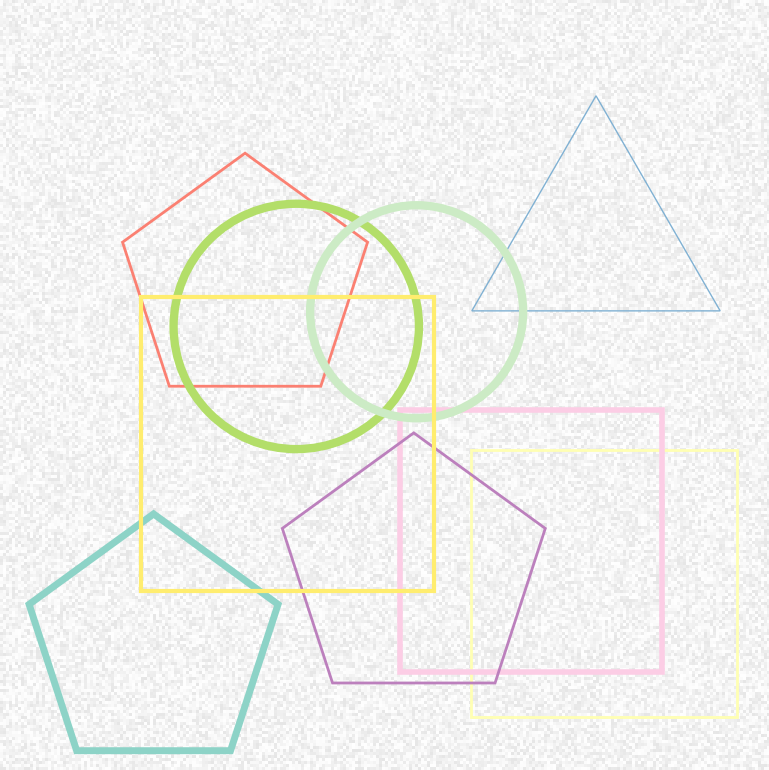[{"shape": "pentagon", "thickness": 2.5, "radius": 0.85, "center": [0.199, 0.163]}, {"shape": "square", "thickness": 1, "radius": 0.87, "center": [0.784, 0.242]}, {"shape": "pentagon", "thickness": 1, "radius": 0.84, "center": [0.318, 0.634]}, {"shape": "triangle", "thickness": 0.5, "radius": 0.93, "center": [0.774, 0.689]}, {"shape": "circle", "thickness": 3, "radius": 0.8, "center": [0.385, 0.576]}, {"shape": "square", "thickness": 2, "radius": 0.85, "center": [0.689, 0.297]}, {"shape": "pentagon", "thickness": 1, "radius": 0.9, "center": [0.537, 0.258]}, {"shape": "circle", "thickness": 3, "radius": 0.69, "center": [0.541, 0.595]}, {"shape": "square", "thickness": 1.5, "radius": 0.95, "center": [0.373, 0.423]}]